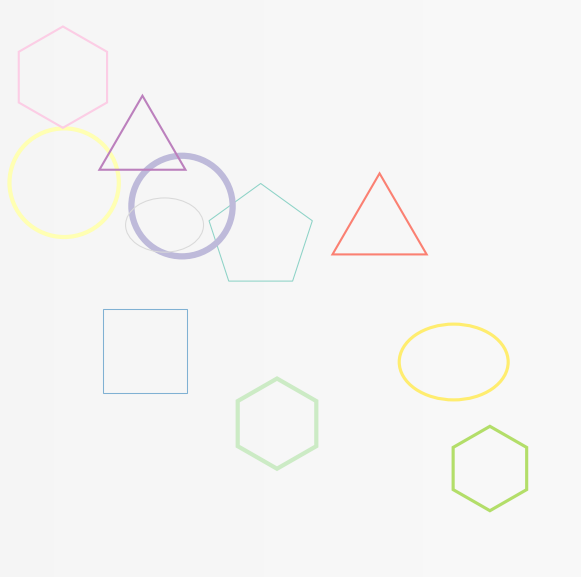[{"shape": "pentagon", "thickness": 0.5, "radius": 0.47, "center": [0.448, 0.588]}, {"shape": "circle", "thickness": 2, "radius": 0.47, "center": [0.11, 0.683]}, {"shape": "circle", "thickness": 3, "radius": 0.44, "center": [0.313, 0.642]}, {"shape": "triangle", "thickness": 1, "radius": 0.47, "center": [0.653, 0.605]}, {"shape": "square", "thickness": 0.5, "radius": 0.36, "center": [0.249, 0.391]}, {"shape": "hexagon", "thickness": 1.5, "radius": 0.37, "center": [0.843, 0.188]}, {"shape": "hexagon", "thickness": 1, "radius": 0.44, "center": [0.108, 0.866]}, {"shape": "oval", "thickness": 0.5, "radius": 0.34, "center": [0.283, 0.609]}, {"shape": "triangle", "thickness": 1, "radius": 0.43, "center": [0.245, 0.748]}, {"shape": "hexagon", "thickness": 2, "radius": 0.39, "center": [0.477, 0.266]}, {"shape": "oval", "thickness": 1.5, "radius": 0.47, "center": [0.781, 0.372]}]